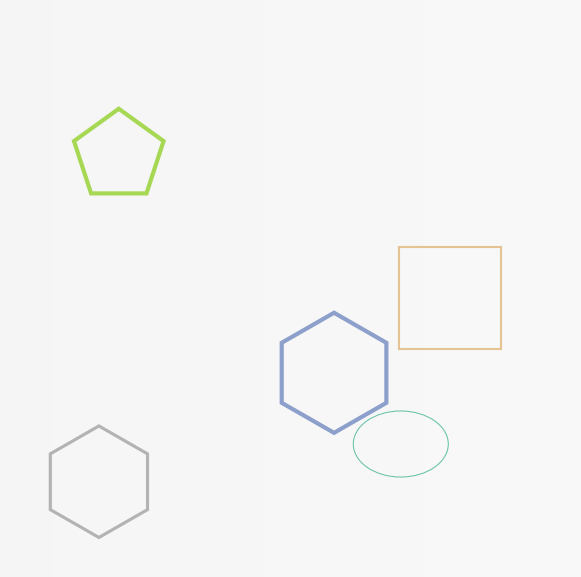[{"shape": "oval", "thickness": 0.5, "radius": 0.41, "center": [0.69, 0.23]}, {"shape": "hexagon", "thickness": 2, "radius": 0.52, "center": [0.575, 0.354]}, {"shape": "pentagon", "thickness": 2, "radius": 0.41, "center": [0.204, 0.73]}, {"shape": "square", "thickness": 1, "radius": 0.44, "center": [0.774, 0.483]}, {"shape": "hexagon", "thickness": 1.5, "radius": 0.48, "center": [0.17, 0.165]}]